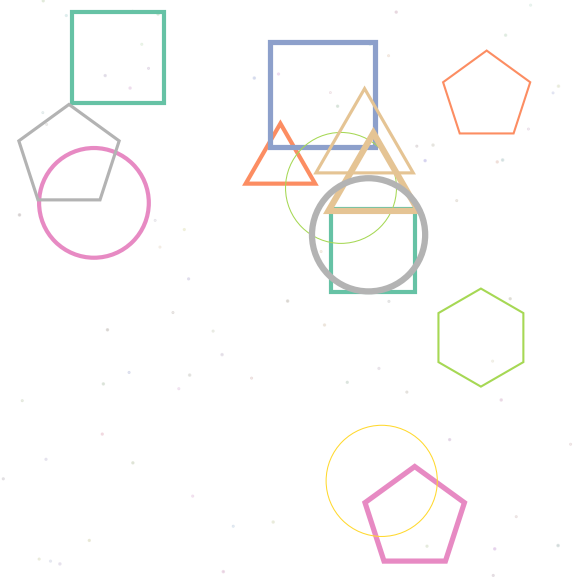[{"shape": "square", "thickness": 2, "radius": 0.4, "center": [0.204, 0.9]}, {"shape": "square", "thickness": 2, "radius": 0.36, "center": [0.646, 0.565]}, {"shape": "triangle", "thickness": 2, "radius": 0.35, "center": [0.486, 0.716]}, {"shape": "pentagon", "thickness": 1, "radius": 0.4, "center": [0.843, 0.832]}, {"shape": "square", "thickness": 2.5, "radius": 0.45, "center": [0.558, 0.836]}, {"shape": "circle", "thickness": 2, "radius": 0.47, "center": [0.163, 0.648]}, {"shape": "pentagon", "thickness": 2.5, "radius": 0.45, "center": [0.718, 0.101]}, {"shape": "circle", "thickness": 0.5, "radius": 0.48, "center": [0.59, 0.674]}, {"shape": "hexagon", "thickness": 1, "radius": 0.42, "center": [0.833, 0.415]}, {"shape": "circle", "thickness": 0.5, "radius": 0.48, "center": [0.661, 0.166]}, {"shape": "triangle", "thickness": 1.5, "radius": 0.49, "center": [0.631, 0.748]}, {"shape": "triangle", "thickness": 3, "radius": 0.45, "center": [0.647, 0.679]}, {"shape": "pentagon", "thickness": 1.5, "radius": 0.46, "center": [0.119, 0.727]}, {"shape": "circle", "thickness": 3, "radius": 0.49, "center": [0.638, 0.593]}]